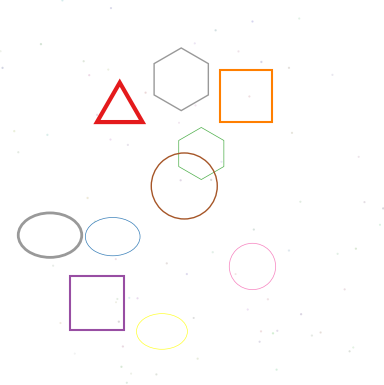[{"shape": "triangle", "thickness": 3, "radius": 0.34, "center": [0.311, 0.717]}, {"shape": "oval", "thickness": 0.5, "radius": 0.36, "center": [0.293, 0.385]}, {"shape": "hexagon", "thickness": 0.5, "radius": 0.34, "center": [0.523, 0.601]}, {"shape": "square", "thickness": 1.5, "radius": 0.35, "center": [0.253, 0.213]}, {"shape": "square", "thickness": 1.5, "radius": 0.34, "center": [0.639, 0.751]}, {"shape": "oval", "thickness": 0.5, "radius": 0.33, "center": [0.421, 0.139]}, {"shape": "circle", "thickness": 1, "radius": 0.43, "center": [0.479, 0.517]}, {"shape": "circle", "thickness": 0.5, "radius": 0.3, "center": [0.656, 0.308]}, {"shape": "oval", "thickness": 2, "radius": 0.41, "center": [0.13, 0.389]}, {"shape": "hexagon", "thickness": 1, "radius": 0.41, "center": [0.471, 0.794]}]